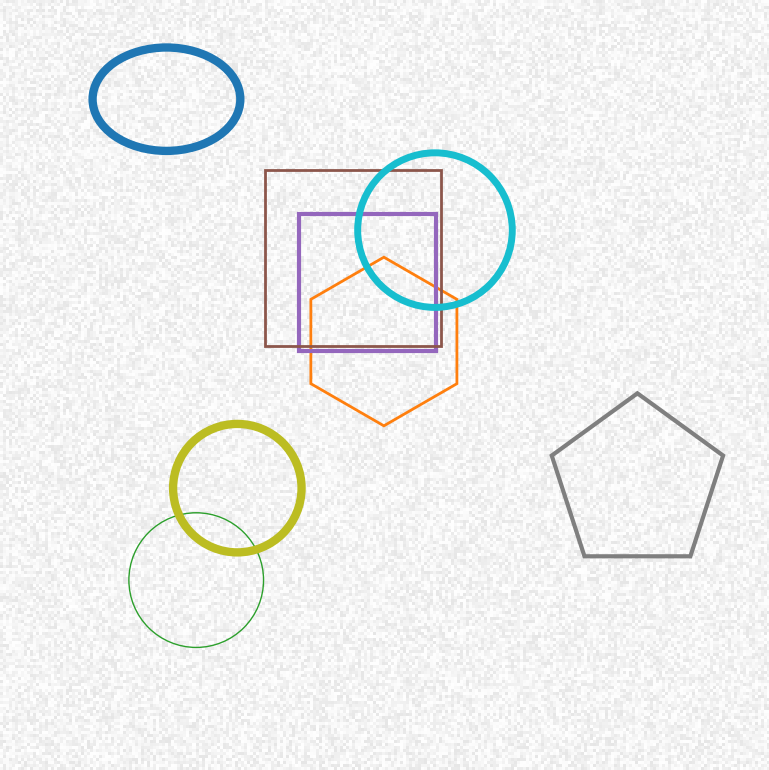[{"shape": "oval", "thickness": 3, "radius": 0.48, "center": [0.216, 0.871]}, {"shape": "hexagon", "thickness": 1, "radius": 0.55, "center": [0.499, 0.556]}, {"shape": "circle", "thickness": 0.5, "radius": 0.44, "center": [0.255, 0.247]}, {"shape": "square", "thickness": 1.5, "radius": 0.45, "center": [0.477, 0.633]}, {"shape": "square", "thickness": 1, "radius": 0.57, "center": [0.459, 0.665]}, {"shape": "pentagon", "thickness": 1.5, "radius": 0.59, "center": [0.828, 0.372]}, {"shape": "circle", "thickness": 3, "radius": 0.42, "center": [0.308, 0.366]}, {"shape": "circle", "thickness": 2.5, "radius": 0.5, "center": [0.565, 0.701]}]